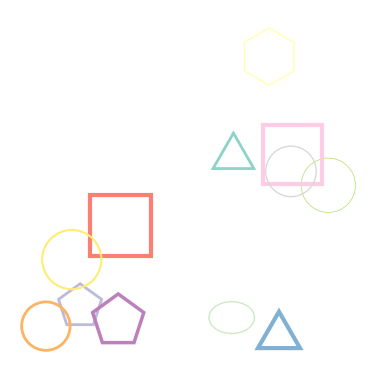[{"shape": "triangle", "thickness": 2, "radius": 0.31, "center": [0.606, 0.593]}, {"shape": "hexagon", "thickness": 1, "radius": 0.37, "center": [0.699, 0.853]}, {"shape": "pentagon", "thickness": 2, "radius": 0.29, "center": [0.208, 0.204]}, {"shape": "square", "thickness": 3, "radius": 0.39, "center": [0.313, 0.414]}, {"shape": "triangle", "thickness": 3, "radius": 0.32, "center": [0.725, 0.127]}, {"shape": "circle", "thickness": 2, "radius": 0.31, "center": [0.119, 0.153]}, {"shape": "circle", "thickness": 0.5, "radius": 0.35, "center": [0.853, 0.519]}, {"shape": "square", "thickness": 3, "radius": 0.38, "center": [0.76, 0.6]}, {"shape": "circle", "thickness": 1, "radius": 0.33, "center": [0.756, 0.555]}, {"shape": "pentagon", "thickness": 2.5, "radius": 0.35, "center": [0.307, 0.167]}, {"shape": "oval", "thickness": 1, "radius": 0.3, "center": [0.602, 0.175]}, {"shape": "circle", "thickness": 1.5, "radius": 0.38, "center": [0.186, 0.326]}]